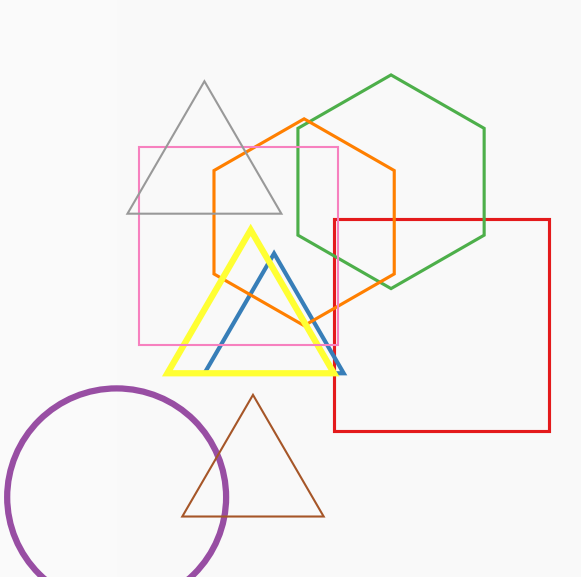[{"shape": "square", "thickness": 1.5, "radius": 0.92, "center": [0.76, 0.436]}, {"shape": "triangle", "thickness": 2, "radius": 0.69, "center": [0.472, 0.422]}, {"shape": "hexagon", "thickness": 1.5, "radius": 0.92, "center": [0.673, 0.684]}, {"shape": "circle", "thickness": 3, "radius": 0.94, "center": [0.201, 0.138]}, {"shape": "hexagon", "thickness": 1.5, "radius": 0.9, "center": [0.523, 0.614]}, {"shape": "triangle", "thickness": 3, "radius": 0.83, "center": [0.431, 0.436]}, {"shape": "triangle", "thickness": 1, "radius": 0.7, "center": [0.435, 0.175]}, {"shape": "square", "thickness": 1, "radius": 0.86, "center": [0.41, 0.573]}, {"shape": "triangle", "thickness": 1, "radius": 0.76, "center": [0.352, 0.706]}]